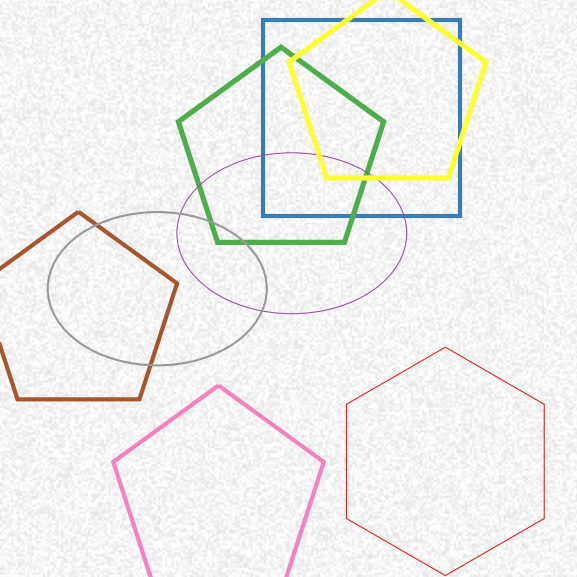[{"shape": "hexagon", "thickness": 0.5, "radius": 0.99, "center": [0.771, 0.2]}, {"shape": "square", "thickness": 2, "radius": 0.85, "center": [0.626, 0.795]}, {"shape": "pentagon", "thickness": 2.5, "radius": 0.93, "center": [0.487, 0.731]}, {"shape": "oval", "thickness": 0.5, "radius": 1.0, "center": [0.505, 0.595]}, {"shape": "pentagon", "thickness": 2.5, "radius": 0.9, "center": [0.671, 0.836]}, {"shape": "pentagon", "thickness": 2, "radius": 0.9, "center": [0.136, 0.453]}, {"shape": "pentagon", "thickness": 2, "radius": 0.96, "center": [0.378, 0.14]}, {"shape": "oval", "thickness": 1, "radius": 0.95, "center": [0.272, 0.499]}]